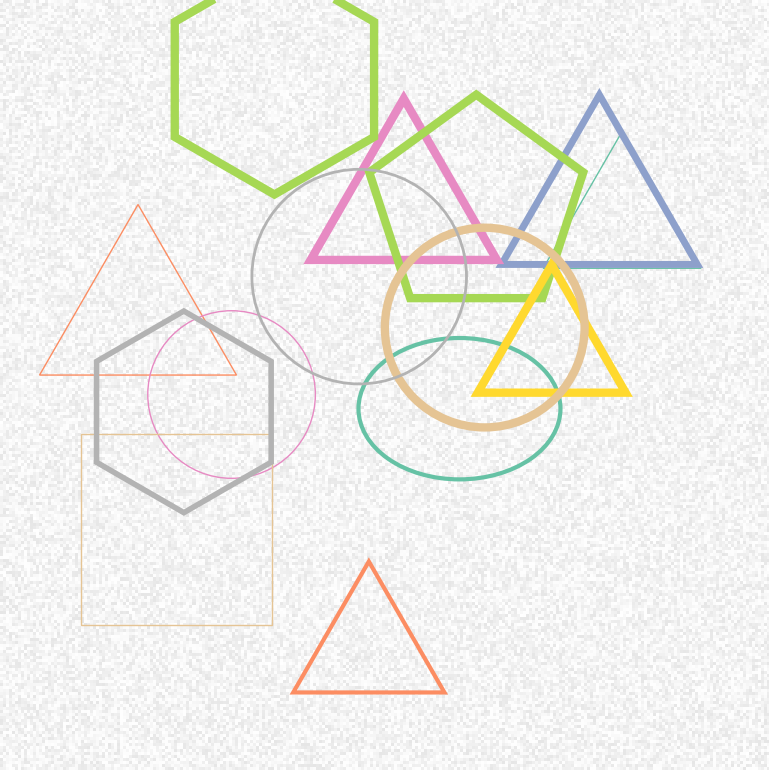[{"shape": "triangle", "thickness": 0.5, "radius": 0.59, "center": [0.808, 0.711]}, {"shape": "oval", "thickness": 1.5, "radius": 0.66, "center": [0.597, 0.469]}, {"shape": "triangle", "thickness": 1.5, "radius": 0.57, "center": [0.479, 0.157]}, {"shape": "triangle", "thickness": 0.5, "radius": 0.74, "center": [0.179, 0.587]}, {"shape": "triangle", "thickness": 2.5, "radius": 0.73, "center": [0.778, 0.73]}, {"shape": "triangle", "thickness": 3, "radius": 0.7, "center": [0.524, 0.732]}, {"shape": "circle", "thickness": 0.5, "radius": 0.54, "center": [0.301, 0.488]}, {"shape": "pentagon", "thickness": 3, "radius": 0.73, "center": [0.619, 0.731]}, {"shape": "hexagon", "thickness": 3, "radius": 0.75, "center": [0.356, 0.897]}, {"shape": "triangle", "thickness": 3, "radius": 0.55, "center": [0.717, 0.545]}, {"shape": "square", "thickness": 0.5, "radius": 0.62, "center": [0.229, 0.313]}, {"shape": "circle", "thickness": 3, "radius": 0.65, "center": [0.63, 0.575]}, {"shape": "circle", "thickness": 1, "radius": 0.7, "center": [0.466, 0.641]}, {"shape": "hexagon", "thickness": 2, "radius": 0.65, "center": [0.239, 0.465]}]